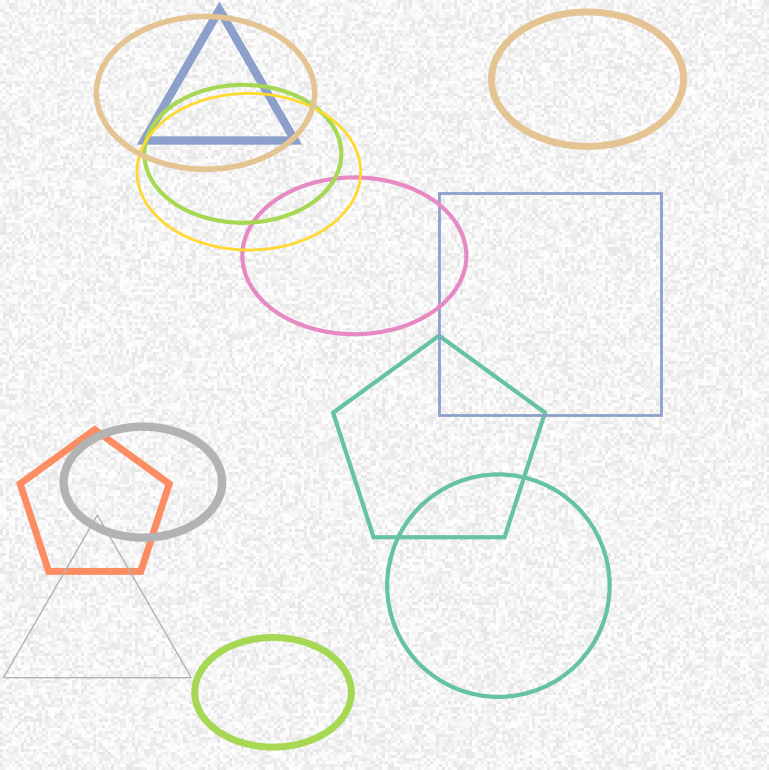[{"shape": "pentagon", "thickness": 1.5, "radius": 0.72, "center": [0.57, 0.419]}, {"shape": "circle", "thickness": 1.5, "radius": 0.72, "center": [0.647, 0.239]}, {"shape": "pentagon", "thickness": 2.5, "radius": 0.51, "center": [0.123, 0.34]}, {"shape": "square", "thickness": 1, "radius": 0.72, "center": [0.715, 0.605]}, {"shape": "triangle", "thickness": 3, "radius": 0.57, "center": [0.285, 0.874]}, {"shape": "oval", "thickness": 1.5, "radius": 0.73, "center": [0.46, 0.668]}, {"shape": "oval", "thickness": 1.5, "radius": 0.64, "center": [0.315, 0.8]}, {"shape": "oval", "thickness": 2.5, "radius": 0.51, "center": [0.355, 0.101]}, {"shape": "oval", "thickness": 1, "radius": 0.73, "center": [0.323, 0.777]}, {"shape": "oval", "thickness": 2.5, "radius": 0.62, "center": [0.763, 0.897]}, {"shape": "oval", "thickness": 2, "radius": 0.71, "center": [0.267, 0.879]}, {"shape": "oval", "thickness": 3, "radius": 0.51, "center": [0.186, 0.374]}, {"shape": "triangle", "thickness": 0.5, "radius": 0.7, "center": [0.126, 0.19]}]